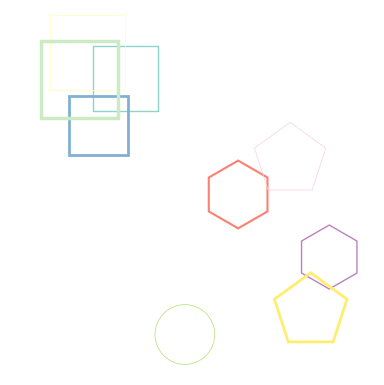[{"shape": "square", "thickness": 1, "radius": 0.42, "center": [0.325, 0.795]}, {"shape": "square", "thickness": 0.5, "radius": 0.49, "center": [0.228, 0.863]}, {"shape": "hexagon", "thickness": 1.5, "radius": 0.44, "center": [0.619, 0.495]}, {"shape": "square", "thickness": 2, "radius": 0.38, "center": [0.257, 0.674]}, {"shape": "circle", "thickness": 0.5, "radius": 0.39, "center": [0.48, 0.131]}, {"shape": "pentagon", "thickness": 0.5, "radius": 0.49, "center": [0.754, 0.585]}, {"shape": "hexagon", "thickness": 1, "radius": 0.42, "center": [0.855, 0.332]}, {"shape": "square", "thickness": 2.5, "radius": 0.49, "center": [0.206, 0.794]}, {"shape": "pentagon", "thickness": 2, "radius": 0.5, "center": [0.807, 0.192]}]